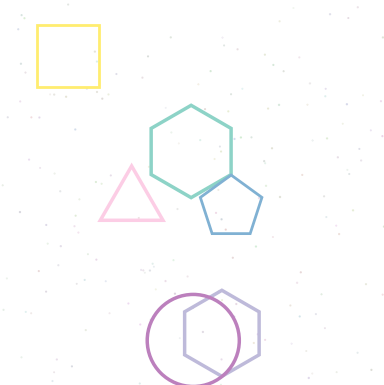[{"shape": "hexagon", "thickness": 2.5, "radius": 0.6, "center": [0.496, 0.607]}, {"shape": "hexagon", "thickness": 2.5, "radius": 0.56, "center": [0.576, 0.134]}, {"shape": "pentagon", "thickness": 2, "radius": 0.42, "center": [0.6, 0.461]}, {"shape": "triangle", "thickness": 2.5, "radius": 0.47, "center": [0.342, 0.475]}, {"shape": "circle", "thickness": 2.5, "radius": 0.6, "center": [0.502, 0.116]}, {"shape": "square", "thickness": 2, "radius": 0.4, "center": [0.176, 0.855]}]